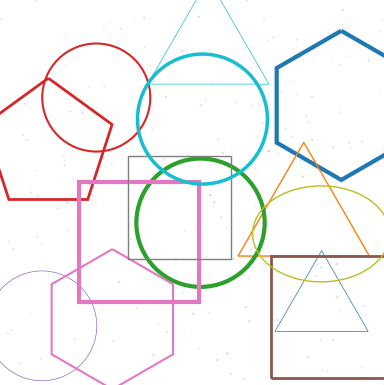[{"shape": "triangle", "thickness": 0.5, "radius": 0.7, "center": [0.835, 0.209]}, {"shape": "hexagon", "thickness": 3, "radius": 0.97, "center": [0.886, 0.726]}, {"shape": "triangle", "thickness": 1, "radius": 0.98, "center": [0.789, 0.433]}, {"shape": "circle", "thickness": 3, "radius": 0.83, "center": [0.521, 0.422]}, {"shape": "circle", "thickness": 1.5, "radius": 0.7, "center": [0.25, 0.747]}, {"shape": "pentagon", "thickness": 2, "radius": 0.87, "center": [0.125, 0.623]}, {"shape": "circle", "thickness": 0.5, "radius": 0.71, "center": [0.109, 0.154]}, {"shape": "square", "thickness": 2, "radius": 0.79, "center": [0.862, 0.177]}, {"shape": "square", "thickness": 3, "radius": 0.78, "center": [0.362, 0.373]}, {"shape": "hexagon", "thickness": 1.5, "radius": 0.91, "center": [0.292, 0.171]}, {"shape": "square", "thickness": 1, "radius": 0.67, "center": [0.467, 0.462]}, {"shape": "oval", "thickness": 1, "radius": 0.89, "center": [0.834, 0.393]}, {"shape": "triangle", "thickness": 0.5, "radius": 0.91, "center": [0.541, 0.872]}, {"shape": "circle", "thickness": 2.5, "radius": 0.84, "center": [0.526, 0.691]}]